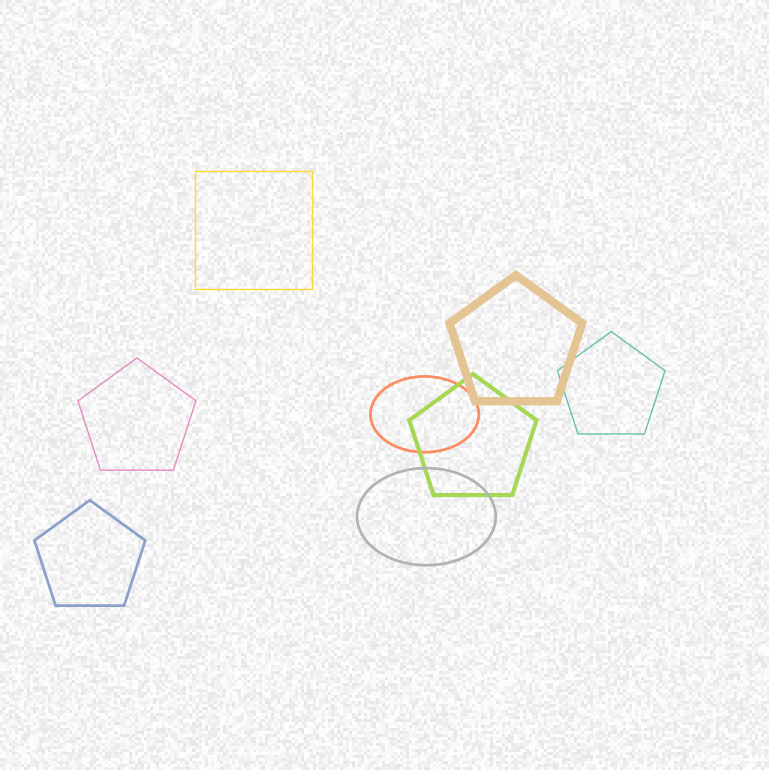[{"shape": "pentagon", "thickness": 0.5, "radius": 0.37, "center": [0.794, 0.496]}, {"shape": "oval", "thickness": 1, "radius": 0.35, "center": [0.551, 0.462]}, {"shape": "pentagon", "thickness": 1, "radius": 0.38, "center": [0.117, 0.275]}, {"shape": "pentagon", "thickness": 0.5, "radius": 0.4, "center": [0.178, 0.455]}, {"shape": "pentagon", "thickness": 1.5, "radius": 0.43, "center": [0.614, 0.427]}, {"shape": "square", "thickness": 0.5, "radius": 0.38, "center": [0.329, 0.701]}, {"shape": "pentagon", "thickness": 3, "radius": 0.45, "center": [0.67, 0.552]}, {"shape": "oval", "thickness": 1, "radius": 0.45, "center": [0.554, 0.329]}]